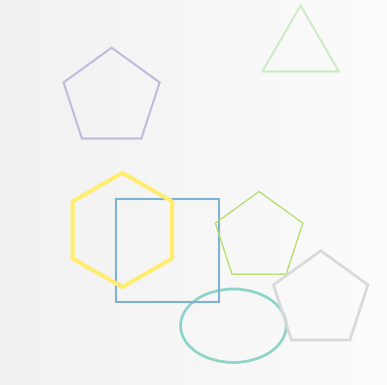[{"shape": "oval", "thickness": 2, "radius": 0.68, "center": [0.602, 0.154]}, {"shape": "pentagon", "thickness": 1.5, "radius": 0.65, "center": [0.288, 0.746]}, {"shape": "square", "thickness": 1.5, "radius": 0.67, "center": [0.432, 0.349]}, {"shape": "pentagon", "thickness": 1, "radius": 0.59, "center": [0.669, 0.384]}, {"shape": "pentagon", "thickness": 2, "radius": 0.64, "center": [0.828, 0.221]}, {"shape": "triangle", "thickness": 1.5, "radius": 0.57, "center": [0.776, 0.871]}, {"shape": "hexagon", "thickness": 3, "radius": 0.74, "center": [0.316, 0.403]}]